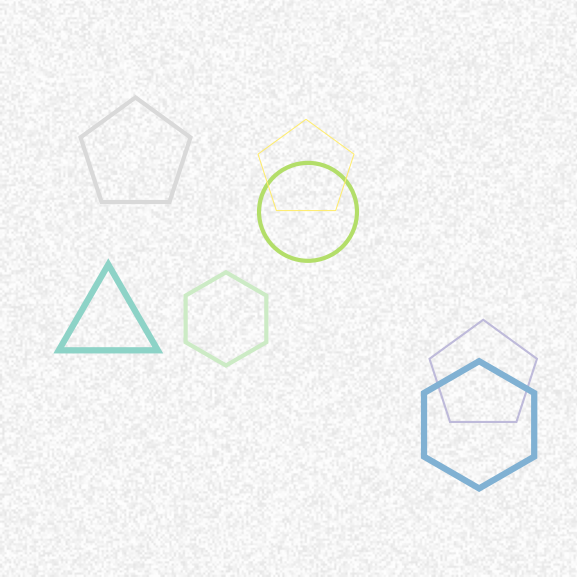[{"shape": "triangle", "thickness": 3, "radius": 0.5, "center": [0.188, 0.442]}, {"shape": "pentagon", "thickness": 1, "radius": 0.49, "center": [0.837, 0.348]}, {"shape": "hexagon", "thickness": 3, "radius": 0.55, "center": [0.83, 0.264]}, {"shape": "circle", "thickness": 2, "radius": 0.42, "center": [0.533, 0.632]}, {"shape": "pentagon", "thickness": 2, "radius": 0.5, "center": [0.235, 0.73]}, {"shape": "hexagon", "thickness": 2, "radius": 0.4, "center": [0.391, 0.447]}, {"shape": "pentagon", "thickness": 0.5, "radius": 0.44, "center": [0.53, 0.705]}]